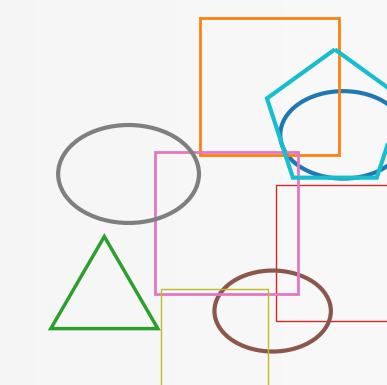[{"shape": "oval", "thickness": 3, "radius": 0.81, "center": [0.885, 0.65]}, {"shape": "square", "thickness": 2, "radius": 0.89, "center": [0.696, 0.775]}, {"shape": "triangle", "thickness": 2.5, "radius": 0.8, "center": [0.269, 0.226]}, {"shape": "square", "thickness": 1, "radius": 0.88, "center": [0.889, 0.342]}, {"shape": "oval", "thickness": 3, "radius": 0.75, "center": [0.704, 0.192]}, {"shape": "square", "thickness": 2, "radius": 0.92, "center": [0.584, 0.421]}, {"shape": "oval", "thickness": 3, "radius": 0.91, "center": [0.332, 0.548]}, {"shape": "square", "thickness": 1, "radius": 0.69, "center": [0.553, 0.111]}, {"shape": "pentagon", "thickness": 3, "radius": 0.92, "center": [0.864, 0.688]}]